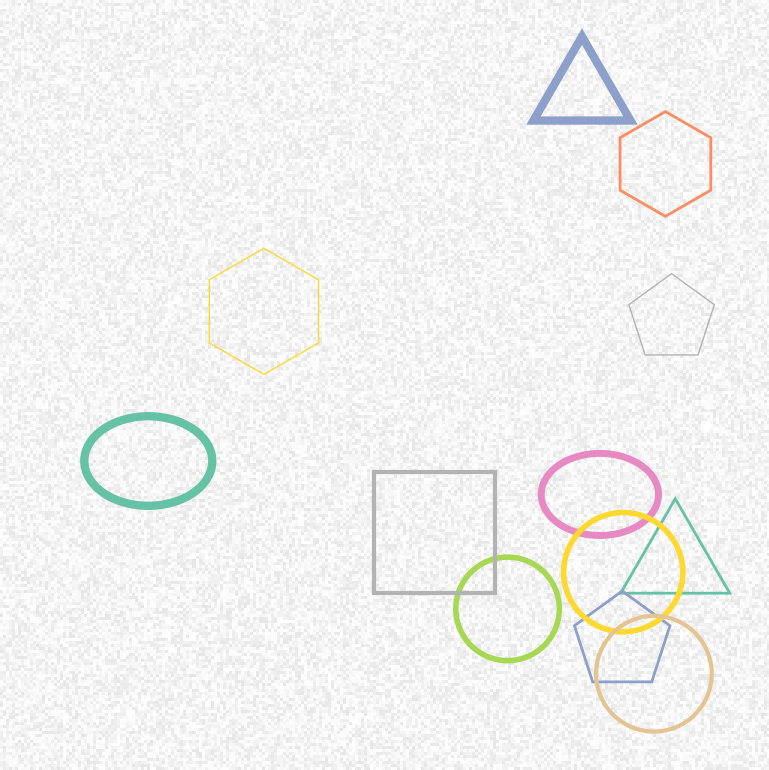[{"shape": "oval", "thickness": 3, "radius": 0.42, "center": [0.193, 0.401]}, {"shape": "triangle", "thickness": 1, "radius": 0.41, "center": [0.877, 0.271]}, {"shape": "hexagon", "thickness": 1, "radius": 0.34, "center": [0.864, 0.787]}, {"shape": "pentagon", "thickness": 1, "radius": 0.33, "center": [0.808, 0.167]}, {"shape": "triangle", "thickness": 3, "radius": 0.36, "center": [0.756, 0.88]}, {"shape": "oval", "thickness": 2.5, "radius": 0.38, "center": [0.779, 0.358]}, {"shape": "circle", "thickness": 2, "radius": 0.34, "center": [0.659, 0.209]}, {"shape": "hexagon", "thickness": 0.5, "radius": 0.41, "center": [0.343, 0.596]}, {"shape": "circle", "thickness": 2, "radius": 0.39, "center": [0.809, 0.257]}, {"shape": "circle", "thickness": 1.5, "radius": 0.38, "center": [0.849, 0.125]}, {"shape": "pentagon", "thickness": 0.5, "radius": 0.29, "center": [0.872, 0.586]}, {"shape": "square", "thickness": 1.5, "radius": 0.39, "center": [0.564, 0.308]}]